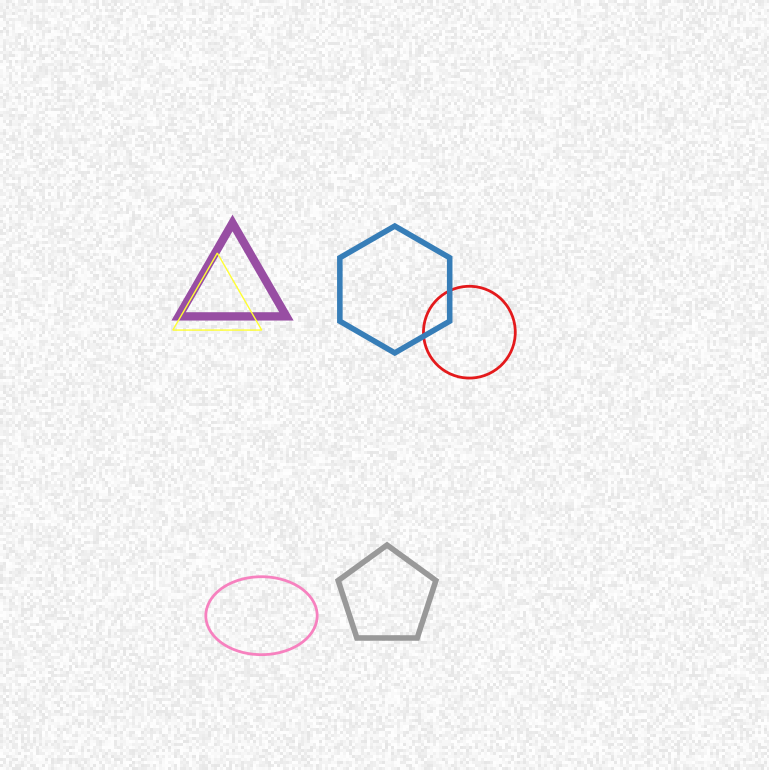[{"shape": "circle", "thickness": 1, "radius": 0.3, "center": [0.61, 0.569]}, {"shape": "hexagon", "thickness": 2, "radius": 0.41, "center": [0.513, 0.624]}, {"shape": "triangle", "thickness": 3, "radius": 0.4, "center": [0.302, 0.63]}, {"shape": "triangle", "thickness": 0.5, "radius": 0.33, "center": [0.282, 0.605]}, {"shape": "oval", "thickness": 1, "radius": 0.36, "center": [0.34, 0.2]}, {"shape": "pentagon", "thickness": 2, "radius": 0.33, "center": [0.503, 0.225]}]